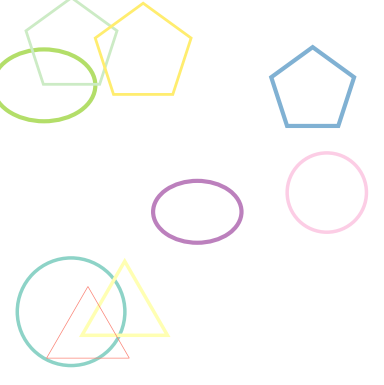[{"shape": "circle", "thickness": 2.5, "radius": 0.7, "center": [0.185, 0.19]}, {"shape": "triangle", "thickness": 2.5, "radius": 0.64, "center": [0.324, 0.193]}, {"shape": "triangle", "thickness": 0.5, "radius": 0.62, "center": [0.228, 0.132]}, {"shape": "pentagon", "thickness": 3, "radius": 0.57, "center": [0.812, 0.764]}, {"shape": "oval", "thickness": 3, "radius": 0.67, "center": [0.114, 0.778]}, {"shape": "circle", "thickness": 2.5, "radius": 0.51, "center": [0.849, 0.5]}, {"shape": "oval", "thickness": 3, "radius": 0.57, "center": [0.512, 0.45]}, {"shape": "pentagon", "thickness": 2, "radius": 0.62, "center": [0.186, 0.882]}, {"shape": "pentagon", "thickness": 2, "radius": 0.65, "center": [0.372, 0.861]}]